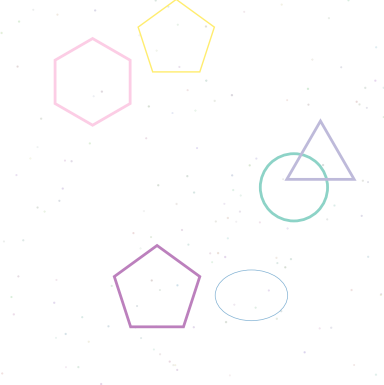[{"shape": "circle", "thickness": 2, "radius": 0.44, "center": [0.763, 0.513]}, {"shape": "triangle", "thickness": 2, "radius": 0.5, "center": [0.832, 0.585]}, {"shape": "oval", "thickness": 0.5, "radius": 0.47, "center": [0.653, 0.233]}, {"shape": "hexagon", "thickness": 2, "radius": 0.56, "center": [0.241, 0.787]}, {"shape": "pentagon", "thickness": 2, "radius": 0.58, "center": [0.408, 0.246]}, {"shape": "pentagon", "thickness": 1, "radius": 0.52, "center": [0.458, 0.897]}]